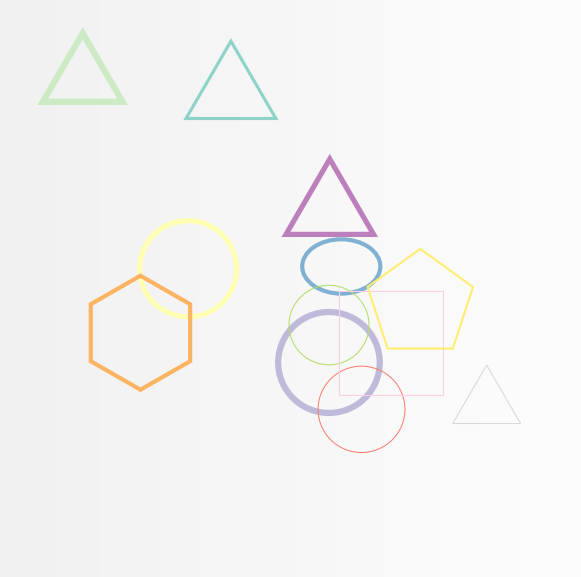[{"shape": "triangle", "thickness": 1.5, "radius": 0.45, "center": [0.397, 0.839]}, {"shape": "circle", "thickness": 2.5, "radius": 0.42, "center": [0.324, 0.534]}, {"shape": "circle", "thickness": 3, "radius": 0.44, "center": [0.566, 0.371]}, {"shape": "circle", "thickness": 0.5, "radius": 0.37, "center": [0.622, 0.29]}, {"shape": "oval", "thickness": 2, "radius": 0.34, "center": [0.587, 0.538]}, {"shape": "hexagon", "thickness": 2, "radius": 0.49, "center": [0.242, 0.423]}, {"shape": "circle", "thickness": 0.5, "radius": 0.34, "center": [0.566, 0.436]}, {"shape": "square", "thickness": 0.5, "radius": 0.45, "center": [0.673, 0.405]}, {"shape": "triangle", "thickness": 0.5, "radius": 0.34, "center": [0.837, 0.299]}, {"shape": "triangle", "thickness": 2.5, "radius": 0.43, "center": [0.567, 0.637]}, {"shape": "triangle", "thickness": 3, "radius": 0.4, "center": [0.142, 0.862]}, {"shape": "pentagon", "thickness": 1, "radius": 0.48, "center": [0.723, 0.473]}]